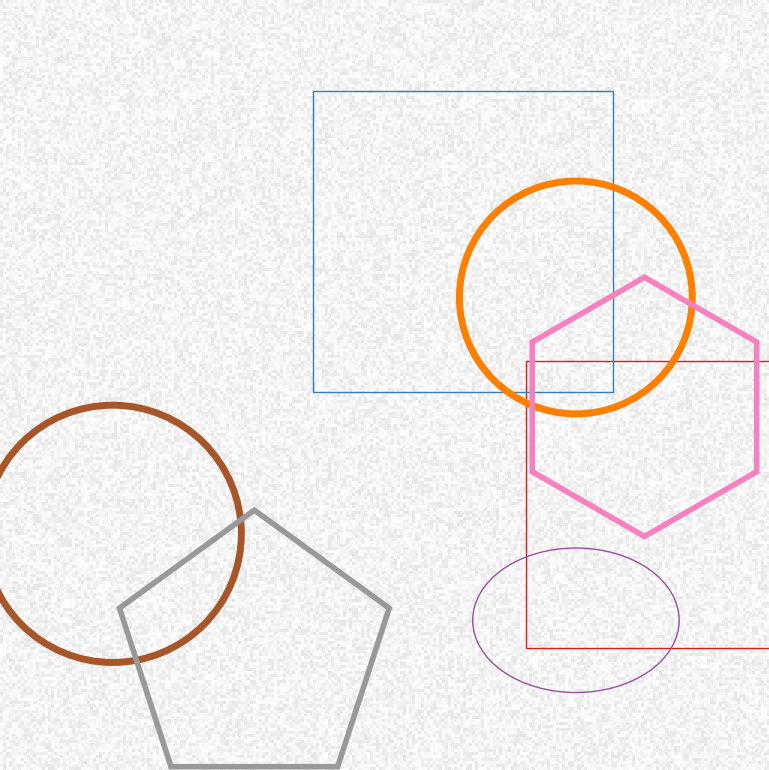[{"shape": "square", "thickness": 0.5, "radius": 0.93, "center": [0.87, 0.345]}, {"shape": "square", "thickness": 0.5, "radius": 0.98, "center": [0.601, 0.686]}, {"shape": "oval", "thickness": 0.5, "radius": 0.67, "center": [0.748, 0.194]}, {"shape": "circle", "thickness": 2.5, "radius": 0.76, "center": [0.748, 0.614]}, {"shape": "circle", "thickness": 2.5, "radius": 0.84, "center": [0.146, 0.307]}, {"shape": "hexagon", "thickness": 2, "radius": 0.84, "center": [0.837, 0.472]}, {"shape": "pentagon", "thickness": 2, "radius": 0.92, "center": [0.33, 0.153]}]